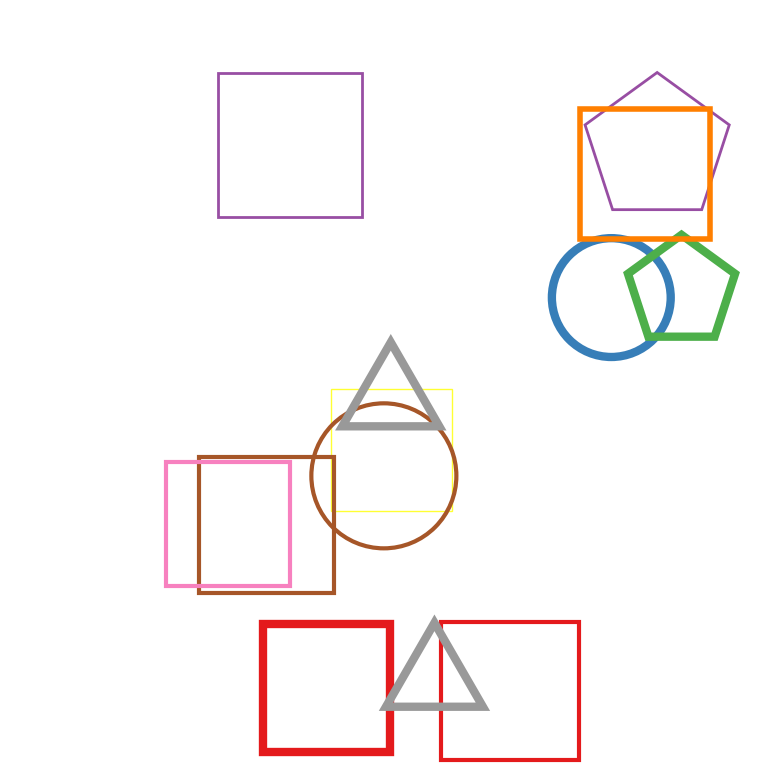[{"shape": "square", "thickness": 3, "radius": 0.41, "center": [0.424, 0.107]}, {"shape": "square", "thickness": 1.5, "radius": 0.45, "center": [0.662, 0.103]}, {"shape": "circle", "thickness": 3, "radius": 0.39, "center": [0.794, 0.614]}, {"shape": "pentagon", "thickness": 3, "radius": 0.37, "center": [0.885, 0.622]}, {"shape": "pentagon", "thickness": 1, "radius": 0.49, "center": [0.853, 0.807]}, {"shape": "square", "thickness": 1, "radius": 0.47, "center": [0.377, 0.812]}, {"shape": "square", "thickness": 2, "radius": 0.42, "center": [0.838, 0.775]}, {"shape": "square", "thickness": 0.5, "radius": 0.39, "center": [0.509, 0.415]}, {"shape": "square", "thickness": 1.5, "radius": 0.44, "center": [0.346, 0.318]}, {"shape": "circle", "thickness": 1.5, "radius": 0.47, "center": [0.499, 0.382]}, {"shape": "square", "thickness": 1.5, "radius": 0.4, "center": [0.296, 0.32]}, {"shape": "triangle", "thickness": 3, "radius": 0.36, "center": [0.508, 0.483]}, {"shape": "triangle", "thickness": 3, "radius": 0.36, "center": [0.564, 0.118]}]